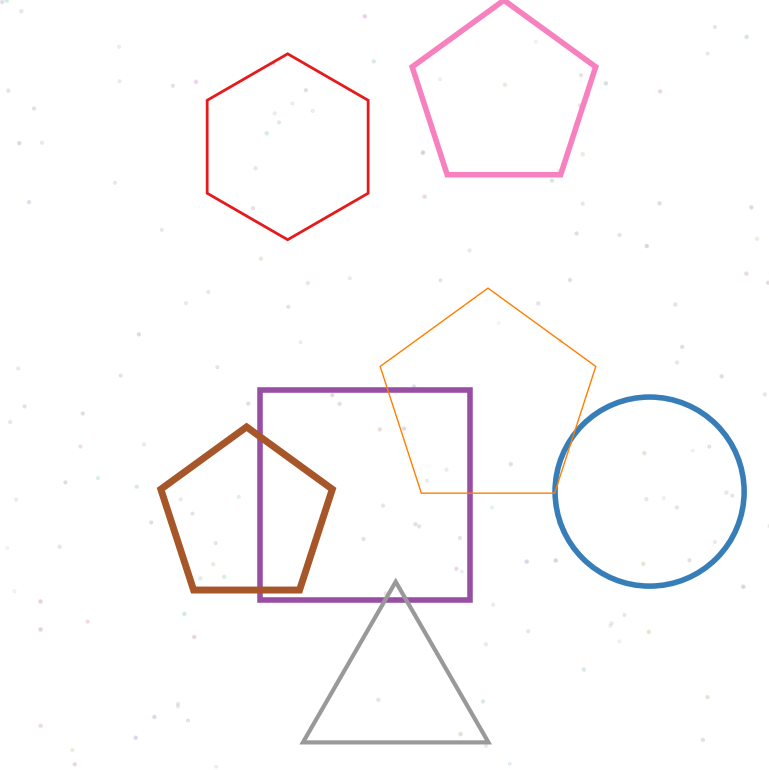[{"shape": "hexagon", "thickness": 1, "radius": 0.6, "center": [0.374, 0.809]}, {"shape": "circle", "thickness": 2, "radius": 0.61, "center": [0.844, 0.362]}, {"shape": "square", "thickness": 2, "radius": 0.68, "center": [0.474, 0.358]}, {"shape": "pentagon", "thickness": 0.5, "radius": 0.74, "center": [0.634, 0.479]}, {"shape": "pentagon", "thickness": 2.5, "radius": 0.59, "center": [0.32, 0.328]}, {"shape": "pentagon", "thickness": 2, "radius": 0.63, "center": [0.654, 0.874]}, {"shape": "triangle", "thickness": 1.5, "radius": 0.7, "center": [0.514, 0.105]}]